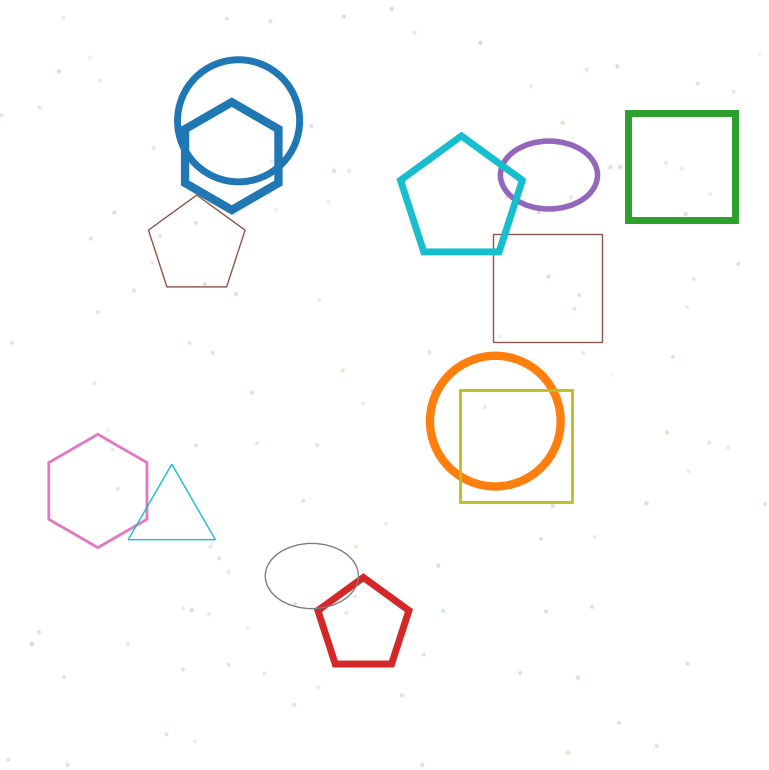[{"shape": "hexagon", "thickness": 3, "radius": 0.35, "center": [0.301, 0.797]}, {"shape": "circle", "thickness": 2.5, "radius": 0.4, "center": [0.31, 0.843]}, {"shape": "circle", "thickness": 3, "radius": 0.42, "center": [0.643, 0.453]}, {"shape": "square", "thickness": 2.5, "radius": 0.35, "center": [0.885, 0.783]}, {"shape": "pentagon", "thickness": 2.5, "radius": 0.31, "center": [0.472, 0.188]}, {"shape": "oval", "thickness": 2, "radius": 0.32, "center": [0.713, 0.773]}, {"shape": "pentagon", "thickness": 0.5, "radius": 0.33, "center": [0.256, 0.681]}, {"shape": "square", "thickness": 0.5, "radius": 0.35, "center": [0.711, 0.626]}, {"shape": "hexagon", "thickness": 1, "radius": 0.37, "center": [0.127, 0.362]}, {"shape": "oval", "thickness": 0.5, "radius": 0.3, "center": [0.405, 0.252]}, {"shape": "square", "thickness": 1, "radius": 0.36, "center": [0.67, 0.421]}, {"shape": "triangle", "thickness": 0.5, "radius": 0.33, "center": [0.223, 0.332]}, {"shape": "pentagon", "thickness": 2.5, "radius": 0.42, "center": [0.599, 0.74]}]